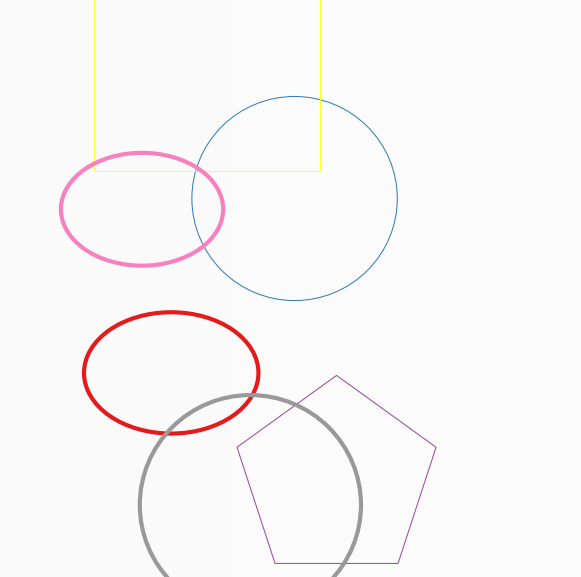[{"shape": "oval", "thickness": 2, "radius": 0.75, "center": [0.295, 0.353]}, {"shape": "circle", "thickness": 0.5, "radius": 0.88, "center": [0.507, 0.655]}, {"shape": "pentagon", "thickness": 0.5, "radius": 0.9, "center": [0.579, 0.169]}, {"shape": "square", "thickness": 0.5, "radius": 0.97, "center": [0.357, 0.897]}, {"shape": "oval", "thickness": 2, "radius": 0.7, "center": [0.244, 0.637]}, {"shape": "circle", "thickness": 2, "radius": 0.95, "center": [0.431, 0.125]}]